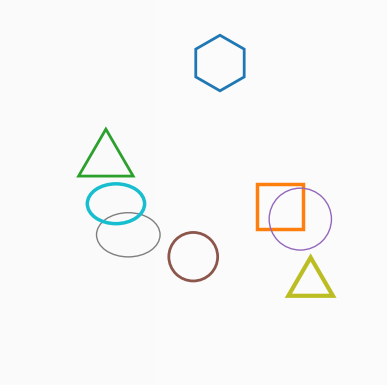[{"shape": "hexagon", "thickness": 2, "radius": 0.36, "center": [0.568, 0.836]}, {"shape": "square", "thickness": 2.5, "radius": 0.29, "center": [0.723, 0.463]}, {"shape": "triangle", "thickness": 2, "radius": 0.41, "center": [0.273, 0.583]}, {"shape": "circle", "thickness": 1, "radius": 0.4, "center": [0.775, 0.431]}, {"shape": "circle", "thickness": 2, "radius": 0.32, "center": [0.499, 0.333]}, {"shape": "oval", "thickness": 1, "radius": 0.41, "center": [0.331, 0.39]}, {"shape": "triangle", "thickness": 3, "radius": 0.33, "center": [0.802, 0.265]}, {"shape": "oval", "thickness": 2.5, "radius": 0.37, "center": [0.299, 0.471]}]